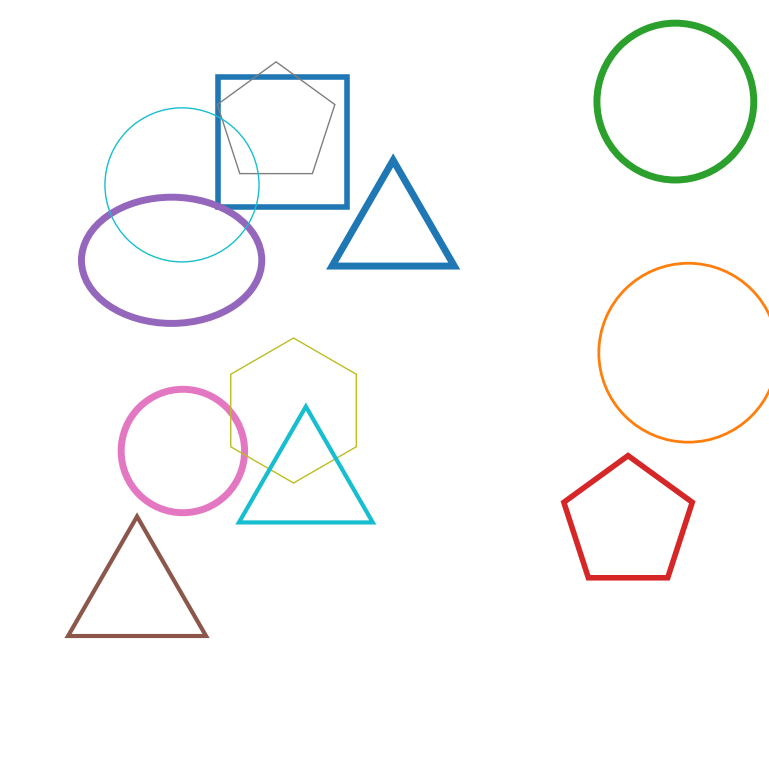[{"shape": "square", "thickness": 2, "radius": 0.42, "center": [0.367, 0.816]}, {"shape": "triangle", "thickness": 2.5, "radius": 0.46, "center": [0.511, 0.7]}, {"shape": "circle", "thickness": 1, "radius": 0.58, "center": [0.894, 0.542]}, {"shape": "circle", "thickness": 2.5, "radius": 0.51, "center": [0.877, 0.868]}, {"shape": "pentagon", "thickness": 2, "radius": 0.44, "center": [0.816, 0.321]}, {"shape": "oval", "thickness": 2.5, "radius": 0.59, "center": [0.223, 0.662]}, {"shape": "triangle", "thickness": 1.5, "radius": 0.52, "center": [0.178, 0.226]}, {"shape": "circle", "thickness": 2.5, "radius": 0.4, "center": [0.237, 0.414]}, {"shape": "pentagon", "thickness": 0.5, "radius": 0.4, "center": [0.359, 0.839]}, {"shape": "hexagon", "thickness": 0.5, "radius": 0.47, "center": [0.381, 0.467]}, {"shape": "circle", "thickness": 0.5, "radius": 0.5, "center": [0.236, 0.76]}, {"shape": "triangle", "thickness": 1.5, "radius": 0.5, "center": [0.397, 0.372]}]